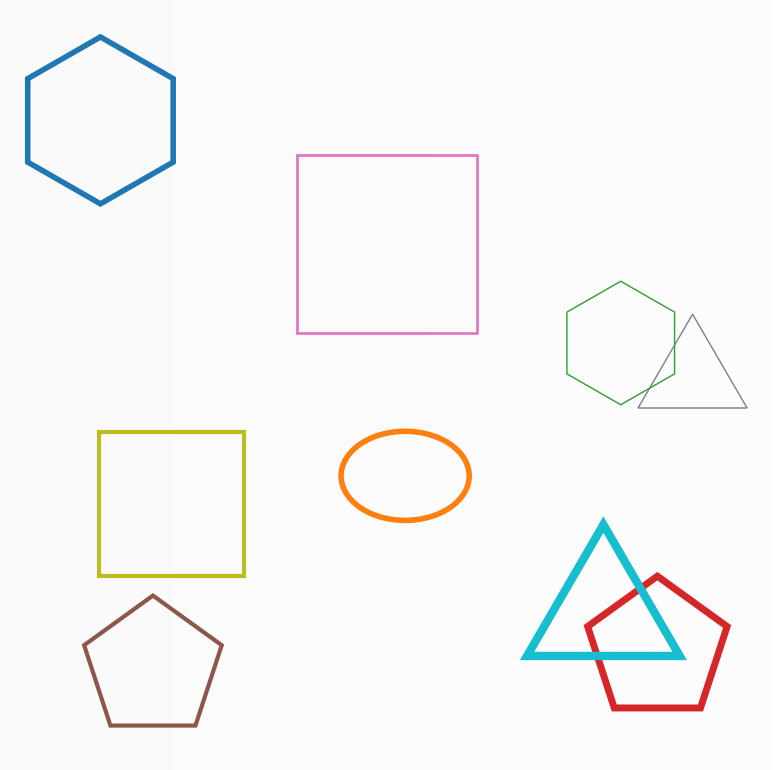[{"shape": "hexagon", "thickness": 2, "radius": 0.54, "center": [0.13, 0.844]}, {"shape": "oval", "thickness": 2, "radius": 0.41, "center": [0.523, 0.382]}, {"shape": "hexagon", "thickness": 0.5, "radius": 0.4, "center": [0.801, 0.555]}, {"shape": "pentagon", "thickness": 2.5, "radius": 0.47, "center": [0.848, 0.157]}, {"shape": "pentagon", "thickness": 1.5, "radius": 0.47, "center": [0.197, 0.133]}, {"shape": "square", "thickness": 1, "radius": 0.58, "center": [0.499, 0.683]}, {"shape": "triangle", "thickness": 0.5, "radius": 0.41, "center": [0.894, 0.511]}, {"shape": "square", "thickness": 1.5, "radius": 0.47, "center": [0.222, 0.346]}, {"shape": "triangle", "thickness": 3, "radius": 0.57, "center": [0.779, 0.205]}]